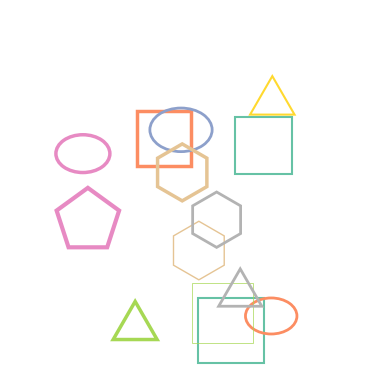[{"shape": "square", "thickness": 1.5, "radius": 0.43, "center": [0.6, 0.141]}, {"shape": "square", "thickness": 1.5, "radius": 0.37, "center": [0.684, 0.622]}, {"shape": "oval", "thickness": 2, "radius": 0.33, "center": [0.704, 0.179]}, {"shape": "square", "thickness": 2.5, "radius": 0.36, "center": [0.426, 0.64]}, {"shape": "oval", "thickness": 2, "radius": 0.4, "center": [0.47, 0.663]}, {"shape": "oval", "thickness": 2.5, "radius": 0.35, "center": [0.215, 0.601]}, {"shape": "pentagon", "thickness": 3, "radius": 0.43, "center": [0.228, 0.427]}, {"shape": "triangle", "thickness": 2.5, "radius": 0.33, "center": [0.351, 0.151]}, {"shape": "square", "thickness": 0.5, "radius": 0.39, "center": [0.578, 0.187]}, {"shape": "triangle", "thickness": 1.5, "radius": 0.33, "center": [0.707, 0.736]}, {"shape": "hexagon", "thickness": 2.5, "radius": 0.37, "center": [0.473, 0.552]}, {"shape": "hexagon", "thickness": 1, "radius": 0.38, "center": [0.517, 0.349]}, {"shape": "triangle", "thickness": 2, "radius": 0.32, "center": [0.624, 0.237]}, {"shape": "hexagon", "thickness": 2, "radius": 0.36, "center": [0.563, 0.429]}]